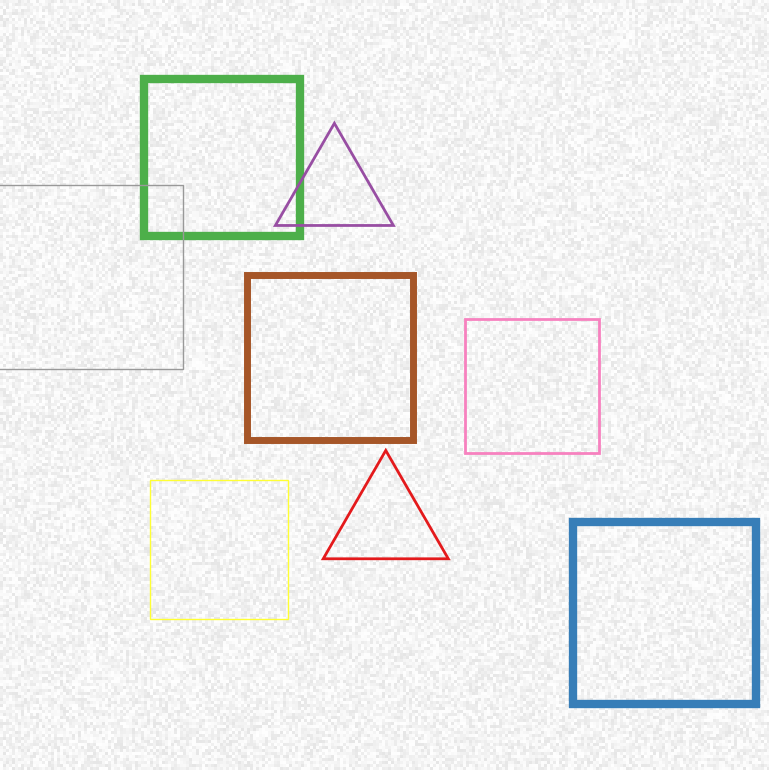[{"shape": "triangle", "thickness": 1, "radius": 0.47, "center": [0.501, 0.321]}, {"shape": "square", "thickness": 3, "radius": 0.59, "center": [0.863, 0.204]}, {"shape": "square", "thickness": 3, "radius": 0.51, "center": [0.288, 0.795]}, {"shape": "triangle", "thickness": 1, "radius": 0.44, "center": [0.434, 0.751]}, {"shape": "square", "thickness": 0.5, "radius": 0.45, "center": [0.284, 0.286]}, {"shape": "square", "thickness": 2.5, "radius": 0.54, "center": [0.429, 0.536]}, {"shape": "square", "thickness": 1, "radius": 0.44, "center": [0.691, 0.499]}, {"shape": "square", "thickness": 0.5, "radius": 0.6, "center": [0.117, 0.641]}]